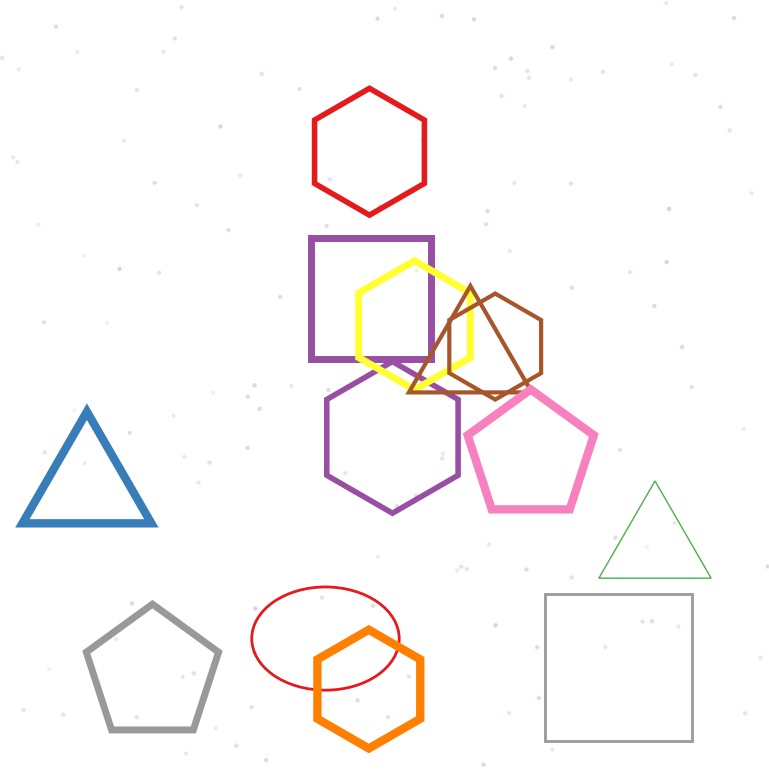[{"shape": "hexagon", "thickness": 2, "radius": 0.41, "center": [0.48, 0.803]}, {"shape": "oval", "thickness": 1, "radius": 0.48, "center": [0.423, 0.171]}, {"shape": "triangle", "thickness": 3, "radius": 0.48, "center": [0.113, 0.369]}, {"shape": "triangle", "thickness": 0.5, "radius": 0.42, "center": [0.851, 0.291]}, {"shape": "hexagon", "thickness": 2, "radius": 0.49, "center": [0.51, 0.432]}, {"shape": "square", "thickness": 2.5, "radius": 0.39, "center": [0.482, 0.612]}, {"shape": "hexagon", "thickness": 3, "radius": 0.39, "center": [0.479, 0.105]}, {"shape": "hexagon", "thickness": 2.5, "radius": 0.42, "center": [0.538, 0.578]}, {"shape": "hexagon", "thickness": 1.5, "radius": 0.34, "center": [0.643, 0.55]}, {"shape": "triangle", "thickness": 1.5, "radius": 0.46, "center": [0.611, 0.536]}, {"shape": "pentagon", "thickness": 3, "radius": 0.43, "center": [0.689, 0.408]}, {"shape": "square", "thickness": 1, "radius": 0.48, "center": [0.804, 0.133]}, {"shape": "pentagon", "thickness": 2.5, "radius": 0.45, "center": [0.198, 0.125]}]